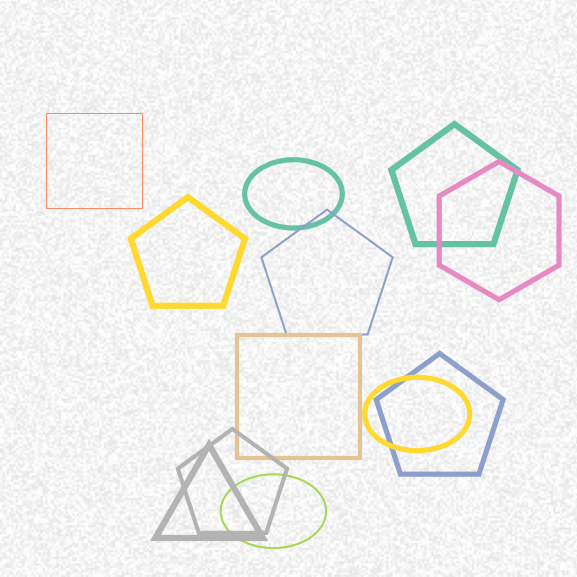[{"shape": "pentagon", "thickness": 3, "radius": 0.57, "center": [0.787, 0.669]}, {"shape": "oval", "thickness": 2.5, "radius": 0.42, "center": [0.508, 0.663]}, {"shape": "square", "thickness": 0.5, "radius": 0.41, "center": [0.163, 0.721]}, {"shape": "pentagon", "thickness": 2.5, "radius": 0.58, "center": [0.761, 0.271]}, {"shape": "pentagon", "thickness": 1, "radius": 0.6, "center": [0.566, 0.517]}, {"shape": "hexagon", "thickness": 2.5, "radius": 0.6, "center": [0.864, 0.6]}, {"shape": "oval", "thickness": 1, "radius": 0.46, "center": [0.473, 0.114]}, {"shape": "oval", "thickness": 2.5, "radius": 0.45, "center": [0.722, 0.282]}, {"shape": "pentagon", "thickness": 3, "radius": 0.52, "center": [0.325, 0.554]}, {"shape": "square", "thickness": 2, "radius": 0.54, "center": [0.517, 0.313]}, {"shape": "pentagon", "thickness": 2, "radius": 0.5, "center": [0.403, 0.157]}, {"shape": "triangle", "thickness": 3, "radius": 0.54, "center": [0.362, 0.121]}]